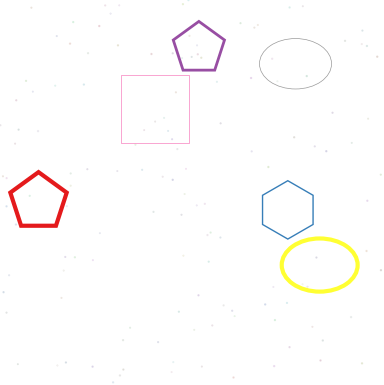[{"shape": "pentagon", "thickness": 3, "radius": 0.38, "center": [0.1, 0.476]}, {"shape": "hexagon", "thickness": 1, "radius": 0.38, "center": [0.748, 0.455]}, {"shape": "pentagon", "thickness": 2, "radius": 0.35, "center": [0.517, 0.874]}, {"shape": "oval", "thickness": 3, "radius": 0.49, "center": [0.83, 0.312]}, {"shape": "square", "thickness": 0.5, "radius": 0.44, "center": [0.402, 0.717]}, {"shape": "oval", "thickness": 0.5, "radius": 0.47, "center": [0.768, 0.834]}]